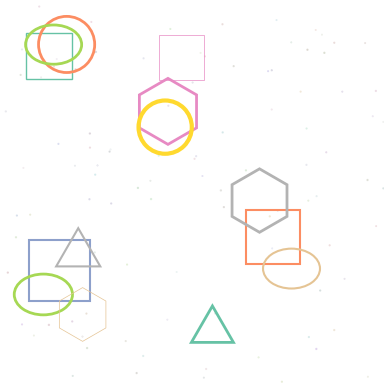[{"shape": "triangle", "thickness": 2, "radius": 0.32, "center": [0.552, 0.142]}, {"shape": "square", "thickness": 1, "radius": 0.3, "center": [0.128, 0.855]}, {"shape": "square", "thickness": 1.5, "radius": 0.35, "center": [0.708, 0.384]}, {"shape": "circle", "thickness": 2, "radius": 0.36, "center": [0.173, 0.885]}, {"shape": "square", "thickness": 1.5, "radius": 0.4, "center": [0.155, 0.298]}, {"shape": "hexagon", "thickness": 2, "radius": 0.43, "center": [0.436, 0.711]}, {"shape": "square", "thickness": 0.5, "radius": 0.29, "center": [0.47, 0.85]}, {"shape": "oval", "thickness": 2, "radius": 0.38, "center": [0.113, 0.235]}, {"shape": "oval", "thickness": 2, "radius": 0.36, "center": [0.139, 0.884]}, {"shape": "circle", "thickness": 3, "radius": 0.35, "center": [0.429, 0.67]}, {"shape": "oval", "thickness": 1.5, "radius": 0.37, "center": [0.757, 0.302]}, {"shape": "hexagon", "thickness": 0.5, "radius": 0.35, "center": [0.215, 0.183]}, {"shape": "triangle", "thickness": 1.5, "radius": 0.33, "center": [0.203, 0.341]}, {"shape": "hexagon", "thickness": 2, "radius": 0.41, "center": [0.674, 0.479]}]